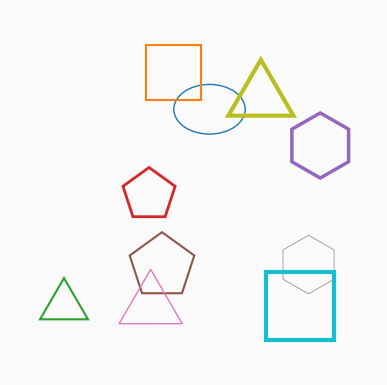[{"shape": "oval", "thickness": 1, "radius": 0.46, "center": [0.541, 0.716]}, {"shape": "square", "thickness": 1.5, "radius": 0.35, "center": [0.447, 0.812]}, {"shape": "triangle", "thickness": 1.5, "radius": 0.36, "center": [0.165, 0.206]}, {"shape": "pentagon", "thickness": 2, "radius": 0.35, "center": [0.385, 0.494]}, {"shape": "hexagon", "thickness": 2.5, "radius": 0.42, "center": [0.826, 0.622]}, {"shape": "pentagon", "thickness": 1.5, "radius": 0.44, "center": [0.418, 0.309]}, {"shape": "triangle", "thickness": 1, "radius": 0.47, "center": [0.389, 0.206]}, {"shape": "hexagon", "thickness": 0.5, "radius": 0.38, "center": [0.796, 0.313]}, {"shape": "triangle", "thickness": 3, "radius": 0.48, "center": [0.673, 0.748]}, {"shape": "square", "thickness": 3, "radius": 0.44, "center": [0.775, 0.205]}]